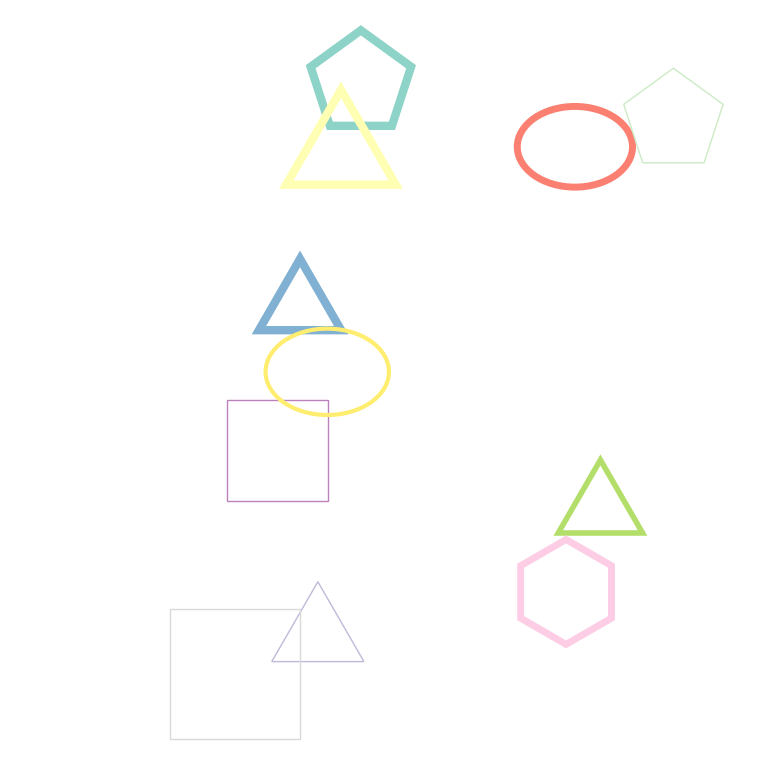[{"shape": "pentagon", "thickness": 3, "radius": 0.34, "center": [0.469, 0.892]}, {"shape": "triangle", "thickness": 3, "radius": 0.41, "center": [0.443, 0.801]}, {"shape": "triangle", "thickness": 0.5, "radius": 0.35, "center": [0.413, 0.175]}, {"shape": "oval", "thickness": 2.5, "radius": 0.37, "center": [0.747, 0.809]}, {"shape": "triangle", "thickness": 3, "radius": 0.31, "center": [0.39, 0.602]}, {"shape": "triangle", "thickness": 2, "radius": 0.32, "center": [0.78, 0.339]}, {"shape": "hexagon", "thickness": 2.5, "radius": 0.34, "center": [0.735, 0.231]}, {"shape": "square", "thickness": 0.5, "radius": 0.42, "center": [0.305, 0.125]}, {"shape": "square", "thickness": 0.5, "radius": 0.33, "center": [0.361, 0.415]}, {"shape": "pentagon", "thickness": 0.5, "radius": 0.34, "center": [0.875, 0.844]}, {"shape": "oval", "thickness": 1.5, "radius": 0.4, "center": [0.425, 0.517]}]